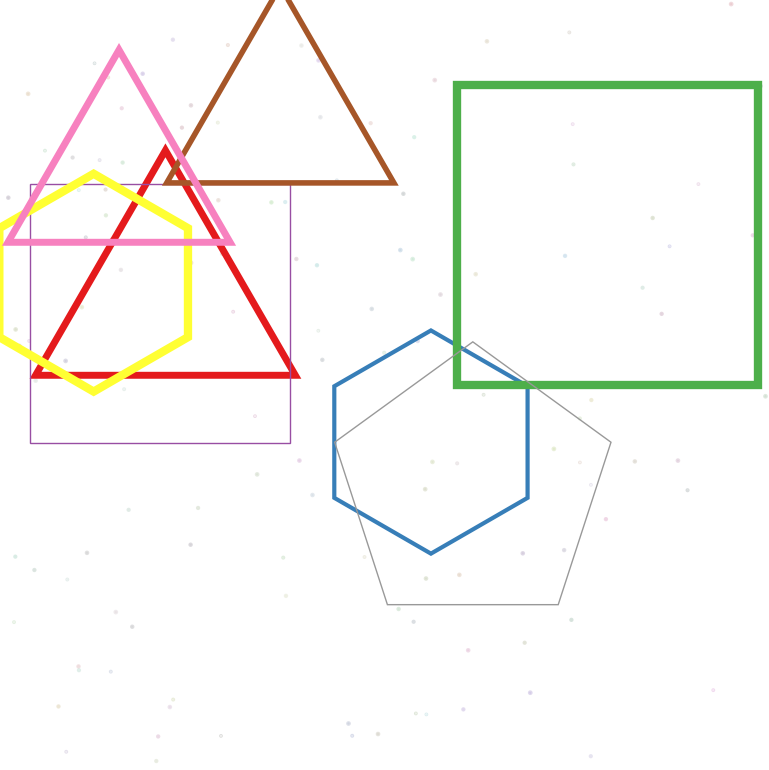[{"shape": "triangle", "thickness": 2.5, "radius": 0.97, "center": [0.215, 0.61]}, {"shape": "hexagon", "thickness": 1.5, "radius": 0.72, "center": [0.56, 0.426]}, {"shape": "square", "thickness": 3, "radius": 0.97, "center": [0.789, 0.695]}, {"shape": "square", "thickness": 0.5, "radius": 0.84, "center": [0.207, 0.593]}, {"shape": "hexagon", "thickness": 3, "radius": 0.71, "center": [0.122, 0.633]}, {"shape": "triangle", "thickness": 2, "radius": 0.85, "center": [0.364, 0.848]}, {"shape": "triangle", "thickness": 2.5, "radius": 0.83, "center": [0.155, 0.769]}, {"shape": "pentagon", "thickness": 0.5, "radius": 0.94, "center": [0.614, 0.367]}]